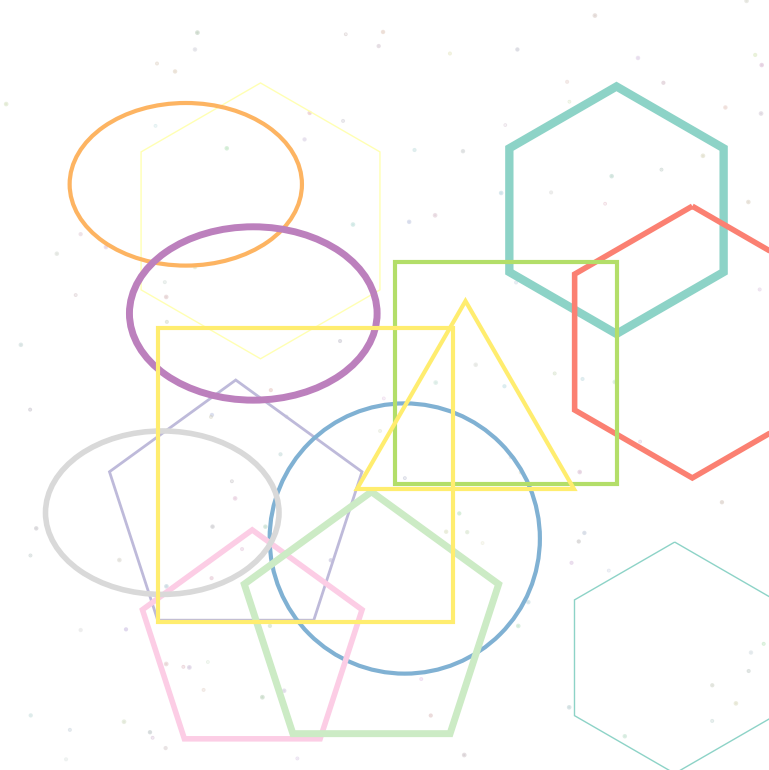[{"shape": "hexagon", "thickness": 3, "radius": 0.8, "center": [0.801, 0.727]}, {"shape": "hexagon", "thickness": 0.5, "radius": 0.75, "center": [0.876, 0.146]}, {"shape": "hexagon", "thickness": 0.5, "radius": 0.9, "center": [0.338, 0.713]}, {"shape": "pentagon", "thickness": 1, "radius": 0.86, "center": [0.306, 0.334]}, {"shape": "hexagon", "thickness": 2, "radius": 0.88, "center": [0.899, 0.556]}, {"shape": "circle", "thickness": 1.5, "radius": 0.88, "center": [0.526, 0.301]}, {"shape": "oval", "thickness": 1.5, "radius": 0.75, "center": [0.241, 0.761]}, {"shape": "square", "thickness": 1.5, "radius": 0.72, "center": [0.657, 0.516]}, {"shape": "pentagon", "thickness": 2, "radius": 0.75, "center": [0.328, 0.162]}, {"shape": "oval", "thickness": 2, "radius": 0.76, "center": [0.211, 0.334]}, {"shape": "oval", "thickness": 2.5, "radius": 0.8, "center": [0.329, 0.593]}, {"shape": "pentagon", "thickness": 2.5, "radius": 0.87, "center": [0.482, 0.188]}, {"shape": "square", "thickness": 1.5, "radius": 0.95, "center": [0.397, 0.383]}, {"shape": "triangle", "thickness": 1.5, "radius": 0.81, "center": [0.605, 0.446]}]